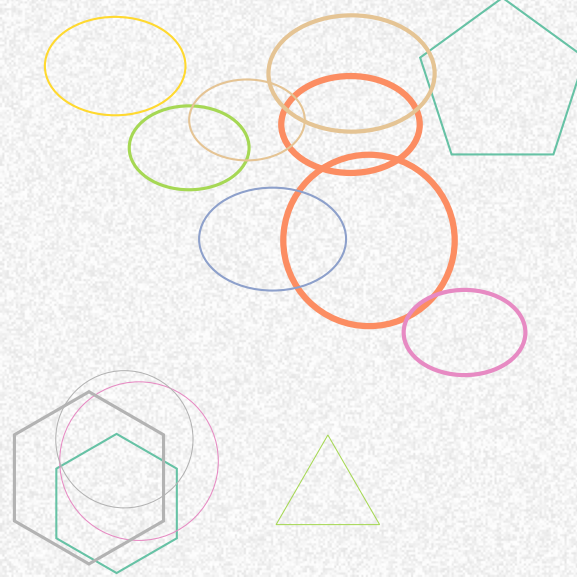[{"shape": "hexagon", "thickness": 1, "radius": 0.6, "center": [0.202, 0.127]}, {"shape": "pentagon", "thickness": 1, "radius": 0.75, "center": [0.87, 0.853]}, {"shape": "oval", "thickness": 3, "radius": 0.6, "center": [0.607, 0.784]}, {"shape": "circle", "thickness": 3, "radius": 0.74, "center": [0.639, 0.583]}, {"shape": "oval", "thickness": 1, "radius": 0.64, "center": [0.472, 0.585]}, {"shape": "circle", "thickness": 0.5, "radius": 0.69, "center": [0.241, 0.201]}, {"shape": "oval", "thickness": 2, "radius": 0.53, "center": [0.804, 0.423]}, {"shape": "oval", "thickness": 1.5, "radius": 0.52, "center": [0.328, 0.743]}, {"shape": "triangle", "thickness": 0.5, "radius": 0.52, "center": [0.568, 0.142]}, {"shape": "oval", "thickness": 1, "radius": 0.61, "center": [0.199, 0.885]}, {"shape": "oval", "thickness": 1, "radius": 0.5, "center": [0.428, 0.791]}, {"shape": "oval", "thickness": 2, "radius": 0.72, "center": [0.609, 0.872]}, {"shape": "circle", "thickness": 0.5, "radius": 0.59, "center": [0.215, 0.238]}, {"shape": "hexagon", "thickness": 1.5, "radius": 0.75, "center": [0.154, 0.172]}]